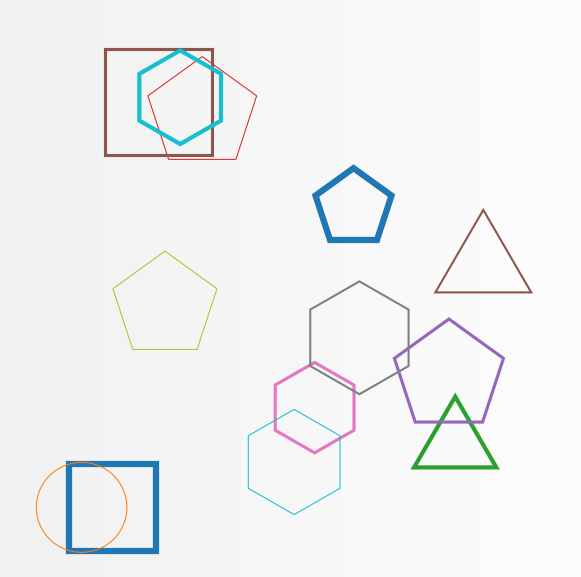[{"shape": "square", "thickness": 3, "radius": 0.38, "center": [0.193, 0.12]}, {"shape": "pentagon", "thickness": 3, "radius": 0.34, "center": [0.608, 0.639]}, {"shape": "circle", "thickness": 0.5, "radius": 0.39, "center": [0.14, 0.121]}, {"shape": "triangle", "thickness": 2, "radius": 0.41, "center": [0.783, 0.231]}, {"shape": "pentagon", "thickness": 0.5, "radius": 0.49, "center": [0.348, 0.803]}, {"shape": "pentagon", "thickness": 1.5, "radius": 0.49, "center": [0.772, 0.348]}, {"shape": "triangle", "thickness": 1, "radius": 0.48, "center": [0.831, 0.54]}, {"shape": "square", "thickness": 1.5, "radius": 0.46, "center": [0.272, 0.822]}, {"shape": "hexagon", "thickness": 1.5, "radius": 0.39, "center": [0.541, 0.293]}, {"shape": "hexagon", "thickness": 1, "radius": 0.49, "center": [0.618, 0.414]}, {"shape": "pentagon", "thickness": 0.5, "radius": 0.47, "center": [0.284, 0.47]}, {"shape": "hexagon", "thickness": 0.5, "radius": 0.46, "center": [0.506, 0.199]}, {"shape": "hexagon", "thickness": 2, "radius": 0.41, "center": [0.31, 0.831]}]